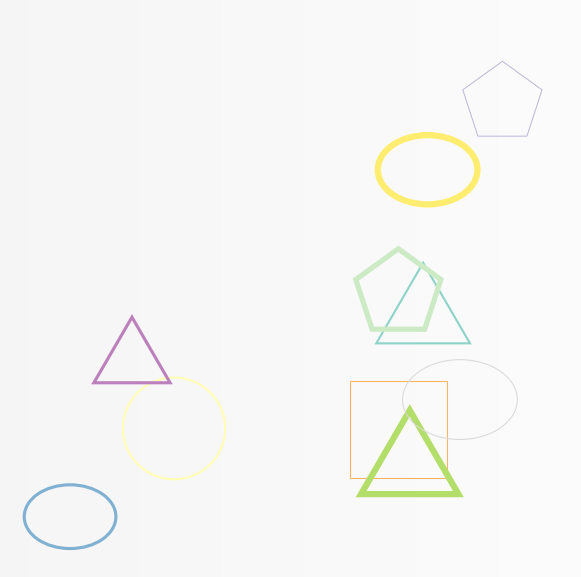[{"shape": "triangle", "thickness": 1, "radius": 0.47, "center": [0.728, 0.451]}, {"shape": "circle", "thickness": 1, "radius": 0.44, "center": [0.299, 0.257]}, {"shape": "pentagon", "thickness": 0.5, "radius": 0.36, "center": [0.864, 0.821]}, {"shape": "oval", "thickness": 1.5, "radius": 0.39, "center": [0.121, 0.104]}, {"shape": "square", "thickness": 0.5, "radius": 0.42, "center": [0.686, 0.255]}, {"shape": "triangle", "thickness": 3, "radius": 0.48, "center": [0.705, 0.192]}, {"shape": "oval", "thickness": 0.5, "radius": 0.49, "center": [0.791, 0.307]}, {"shape": "triangle", "thickness": 1.5, "radius": 0.38, "center": [0.227, 0.374]}, {"shape": "pentagon", "thickness": 2.5, "radius": 0.38, "center": [0.685, 0.491]}, {"shape": "oval", "thickness": 3, "radius": 0.43, "center": [0.736, 0.705]}]